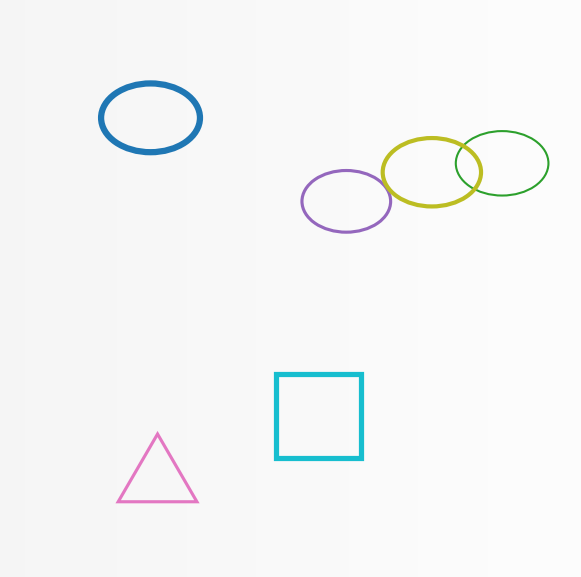[{"shape": "oval", "thickness": 3, "radius": 0.43, "center": [0.259, 0.795]}, {"shape": "oval", "thickness": 1, "radius": 0.4, "center": [0.864, 0.716]}, {"shape": "oval", "thickness": 1.5, "radius": 0.38, "center": [0.596, 0.65]}, {"shape": "triangle", "thickness": 1.5, "radius": 0.39, "center": [0.271, 0.169]}, {"shape": "oval", "thickness": 2, "radius": 0.42, "center": [0.743, 0.701]}, {"shape": "square", "thickness": 2.5, "radius": 0.36, "center": [0.547, 0.279]}]